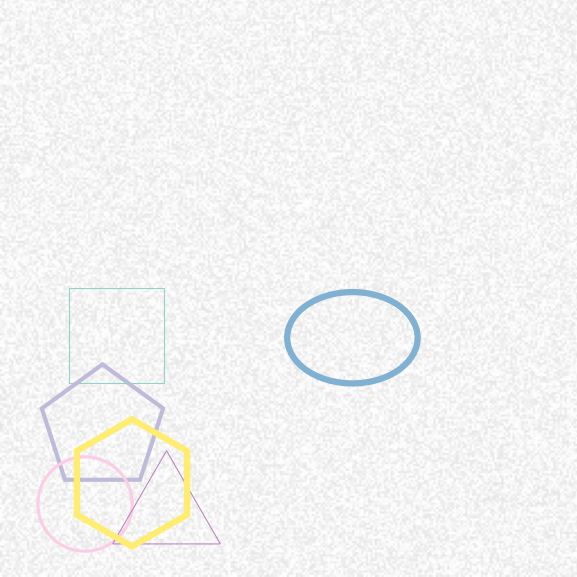[{"shape": "square", "thickness": 0.5, "radius": 0.41, "center": [0.202, 0.418]}, {"shape": "pentagon", "thickness": 2, "radius": 0.55, "center": [0.177, 0.258]}, {"shape": "oval", "thickness": 3, "radius": 0.56, "center": [0.61, 0.414]}, {"shape": "circle", "thickness": 1.5, "radius": 0.41, "center": [0.147, 0.126]}, {"shape": "triangle", "thickness": 0.5, "radius": 0.54, "center": [0.288, 0.111]}, {"shape": "hexagon", "thickness": 3, "radius": 0.55, "center": [0.229, 0.163]}]